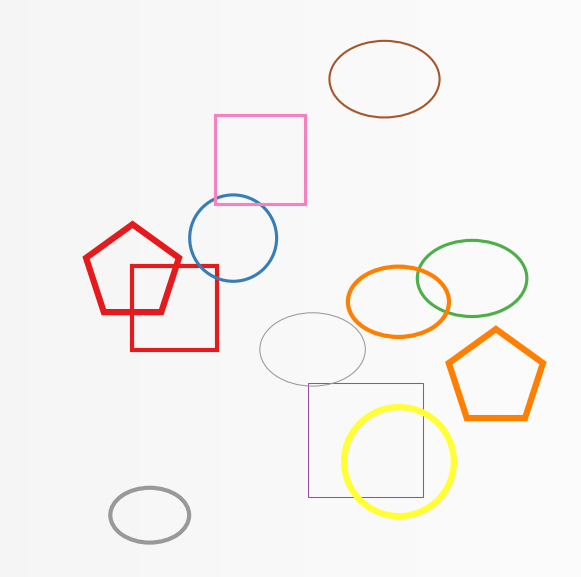[{"shape": "pentagon", "thickness": 3, "radius": 0.42, "center": [0.228, 0.527]}, {"shape": "square", "thickness": 2, "radius": 0.36, "center": [0.3, 0.466]}, {"shape": "circle", "thickness": 1.5, "radius": 0.37, "center": [0.401, 0.587]}, {"shape": "oval", "thickness": 1.5, "radius": 0.47, "center": [0.812, 0.517]}, {"shape": "square", "thickness": 0.5, "radius": 0.5, "center": [0.629, 0.237]}, {"shape": "pentagon", "thickness": 3, "radius": 0.43, "center": [0.853, 0.344]}, {"shape": "oval", "thickness": 2, "radius": 0.43, "center": [0.685, 0.477]}, {"shape": "circle", "thickness": 3, "radius": 0.47, "center": [0.686, 0.2]}, {"shape": "oval", "thickness": 1, "radius": 0.47, "center": [0.662, 0.862]}, {"shape": "square", "thickness": 1.5, "radius": 0.39, "center": [0.447, 0.723]}, {"shape": "oval", "thickness": 2, "radius": 0.34, "center": [0.258, 0.107]}, {"shape": "oval", "thickness": 0.5, "radius": 0.45, "center": [0.538, 0.394]}]